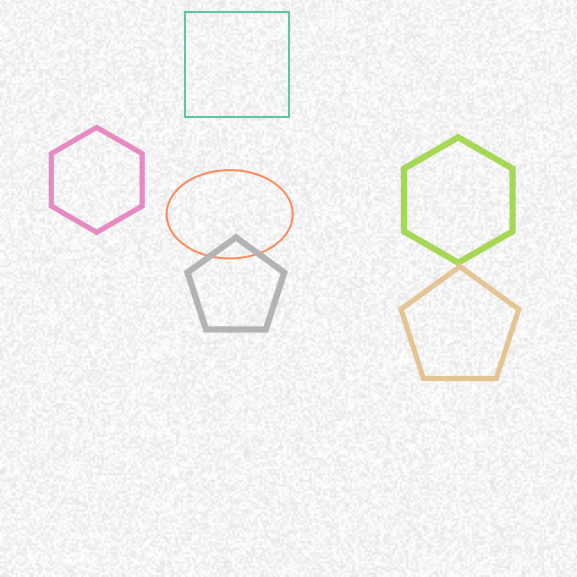[{"shape": "square", "thickness": 1, "radius": 0.45, "center": [0.41, 0.888]}, {"shape": "oval", "thickness": 1, "radius": 0.55, "center": [0.398, 0.628]}, {"shape": "hexagon", "thickness": 2.5, "radius": 0.45, "center": [0.168, 0.688]}, {"shape": "hexagon", "thickness": 3, "radius": 0.54, "center": [0.794, 0.653]}, {"shape": "pentagon", "thickness": 2.5, "radius": 0.54, "center": [0.796, 0.43]}, {"shape": "pentagon", "thickness": 3, "radius": 0.44, "center": [0.408, 0.5]}]